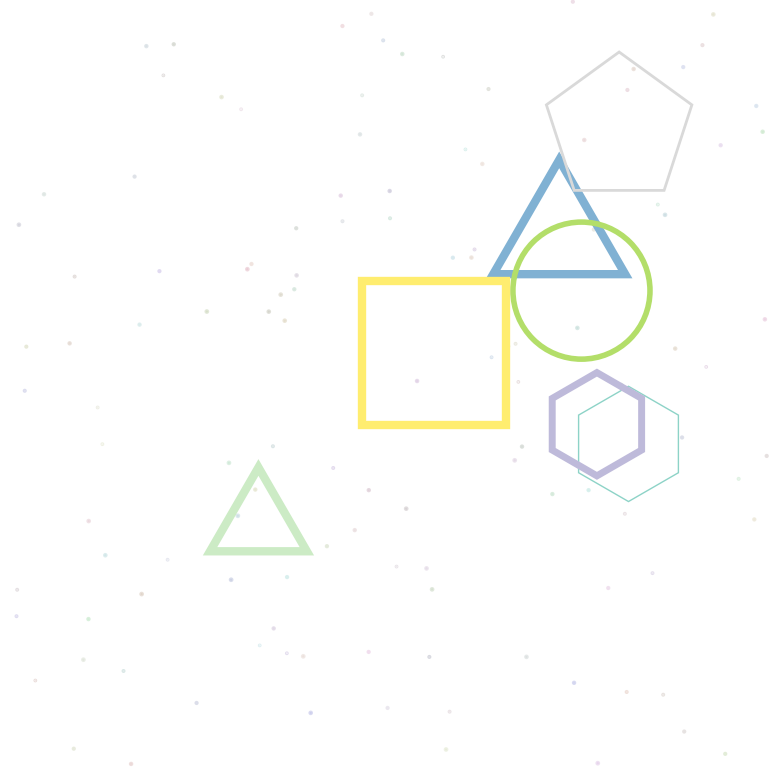[{"shape": "hexagon", "thickness": 0.5, "radius": 0.37, "center": [0.816, 0.423]}, {"shape": "hexagon", "thickness": 2.5, "radius": 0.34, "center": [0.775, 0.449]}, {"shape": "triangle", "thickness": 3, "radius": 0.49, "center": [0.726, 0.693]}, {"shape": "circle", "thickness": 2, "radius": 0.44, "center": [0.755, 0.623]}, {"shape": "pentagon", "thickness": 1, "radius": 0.5, "center": [0.804, 0.833]}, {"shape": "triangle", "thickness": 3, "radius": 0.36, "center": [0.336, 0.32]}, {"shape": "square", "thickness": 3, "radius": 0.47, "center": [0.563, 0.542]}]